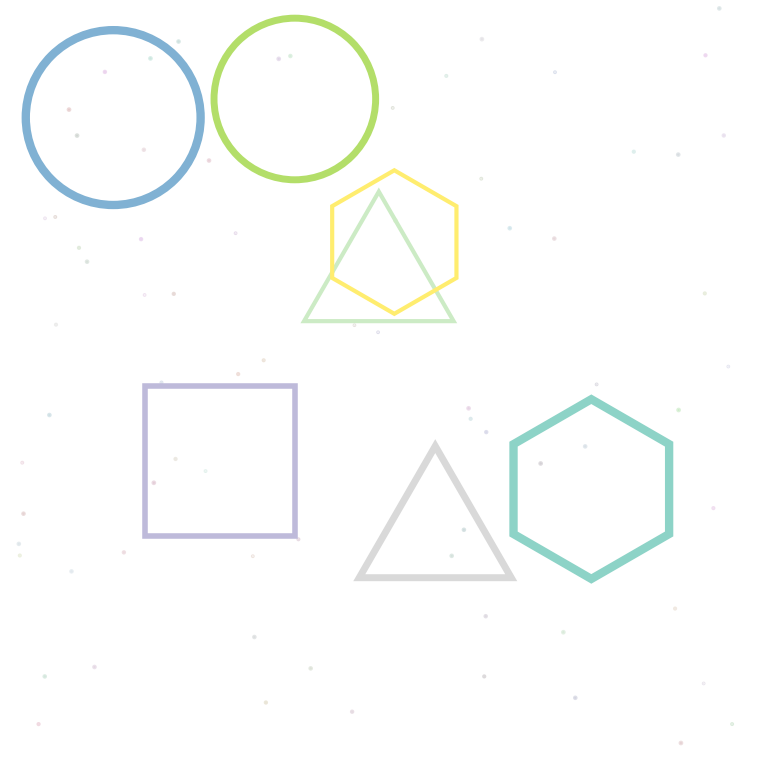[{"shape": "hexagon", "thickness": 3, "radius": 0.58, "center": [0.768, 0.365]}, {"shape": "square", "thickness": 2, "radius": 0.49, "center": [0.286, 0.401]}, {"shape": "circle", "thickness": 3, "radius": 0.57, "center": [0.147, 0.847]}, {"shape": "circle", "thickness": 2.5, "radius": 0.52, "center": [0.383, 0.871]}, {"shape": "triangle", "thickness": 2.5, "radius": 0.57, "center": [0.565, 0.307]}, {"shape": "triangle", "thickness": 1.5, "radius": 0.56, "center": [0.492, 0.639]}, {"shape": "hexagon", "thickness": 1.5, "radius": 0.47, "center": [0.512, 0.686]}]